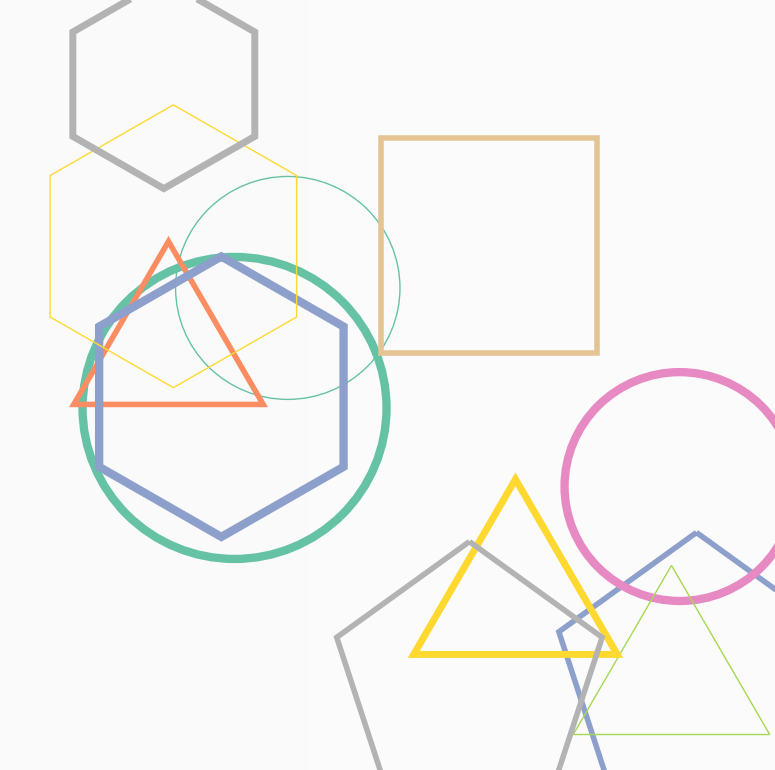[{"shape": "circle", "thickness": 3, "radius": 0.98, "center": [0.303, 0.47]}, {"shape": "circle", "thickness": 0.5, "radius": 0.72, "center": [0.371, 0.626]}, {"shape": "triangle", "thickness": 2, "radius": 0.71, "center": [0.217, 0.545]}, {"shape": "pentagon", "thickness": 2, "radius": 0.93, "center": [0.899, 0.122]}, {"shape": "hexagon", "thickness": 3, "radius": 0.91, "center": [0.286, 0.485]}, {"shape": "circle", "thickness": 3, "radius": 0.74, "center": [0.877, 0.368]}, {"shape": "triangle", "thickness": 0.5, "radius": 0.73, "center": [0.866, 0.119]}, {"shape": "triangle", "thickness": 2.5, "radius": 0.76, "center": [0.665, 0.226]}, {"shape": "hexagon", "thickness": 0.5, "radius": 0.92, "center": [0.224, 0.68]}, {"shape": "square", "thickness": 2, "radius": 0.7, "center": [0.631, 0.681]}, {"shape": "pentagon", "thickness": 2, "radius": 0.9, "center": [0.606, 0.117]}, {"shape": "hexagon", "thickness": 2.5, "radius": 0.68, "center": [0.211, 0.891]}]